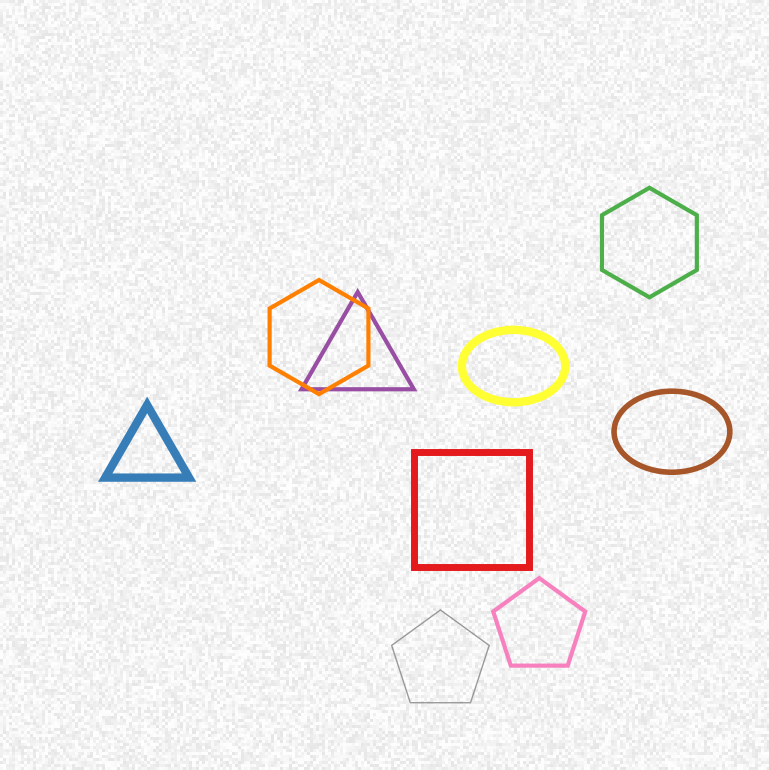[{"shape": "square", "thickness": 2.5, "radius": 0.37, "center": [0.612, 0.338]}, {"shape": "triangle", "thickness": 3, "radius": 0.31, "center": [0.191, 0.411]}, {"shape": "hexagon", "thickness": 1.5, "radius": 0.36, "center": [0.843, 0.685]}, {"shape": "triangle", "thickness": 1.5, "radius": 0.42, "center": [0.465, 0.537]}, {"shape": "hexagon", "thickness": 1.5, "radius": 0.37, "center": [0.414, 0.562]}, {"shape": "oval", "thickness": 3, "radius": 0.34, "center": [0.667, 0.525]}, {"shape": "oval", "thickness": 2, "radius": 0.38, "center": [0.873, 0.439]}, {"shape": "pentagon", "thickness": 1.5, "radius": 0.31, "center": [0.7, 0.186]}, {"shape": "pentagon", "thickness": 0.5, "radius": 0.33, "center": [0.572, 0.141]}]